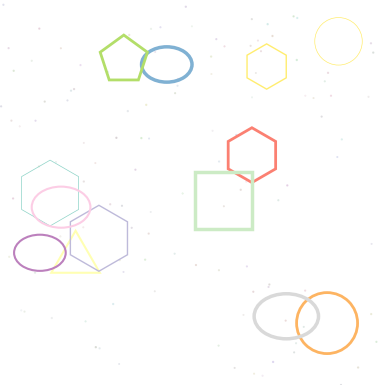[{"shape": "hexagon", "thickness": 0.5, "radius": 0.43, "center": [0.13, 0.499]}, {"shape": "triangle", "thickness": 1.5, "radius": 0.36, "center": [0.196, 0.328]}, {"shape": "hexagon", "thickness": 1, "radius": 0.43, "center": [0.257, 0.381]}, {"shape": "hexagon", "thickness": 2, "radius": 0.36, "center": [0.654, 0.597]}, {"shape": "oval", "thickness": 2.5, "radius": 0.33, "center": [0.433, 0.833]}, {"shape": "circle", "thickness": 2, "radius": 0.4, "center": [0.85, 0.161]}, {"shape": "pentagon", "thickness": 2, "radius": 0.32, "center": [0.322, 0.844]}, {"shape": "oval", "thickness": 1.5, "radius": 0.38, "center": [0.159, 0.462]}, {"shape": "oval", "thickness": 2.5, "radius": 0.42, "center": [0.744, 0.179]}, {"shape": "oval", "thickness": 1.5, "radius": 0.34, "center": [0.104, 0.343]}, {"shape": "square", "thickness": 2.5, "radius": 0.37, "center": [0.58, 0.48]}, {"shape": "circle", "thickness": 0.5, "radius": 0.31, "center": [0.879, 0.893]}, {"shape": "hexagon", "thickness": 1, "radius": 0.29, "center": [0.693, 0.827]}]